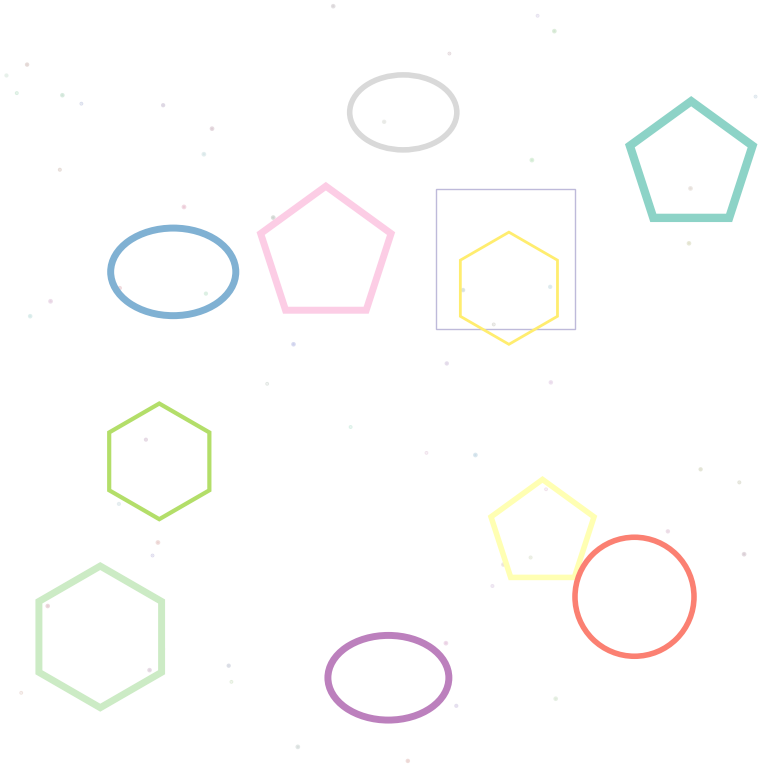[{"shape": "pentagon", "thickness": 3, "radius": 0.42, "center": [0.898, 0.785]}, {"shape": "pentagon", "thickness": 2, "radius": 0.35, "center": [0.705, 0.307]}, {"shape": "square", "thickness": 0.5, "radius": 0.45, "center": [0.656, 0.664]}, {"shape": "circle", "thickness": 2, "radius": 0.39, "center": [0.824, 0.225]}, {"shape": "oval", "thickness": 2.5, "radius": 0.41, "center": [0.225, 0.647]}, {"shape": "hexagon", "thickness": 1.5, "radius": 0.38, "center": [0.207, 0.401]}, {"shape": "pentagon", "thickness": 2.5, "radius": 0.45, "center": [0.423, 0.669]}, {"shape": "oval", "thickness": 2, "radius": 0.35, "center": [0.524, 0.854]}, {"shape": "oval", "thickness": 2.5, "radius": 0.39, "center": [0.504, 0.12]}, {"shape": "hexagon", "thickness": 2.5, "radius": 0.46, "center": [0.13, 0.173]}, {"shape": "hexagon", "thickness": 1, "radius": 0.36, "center": [0.661, 0.626]}]